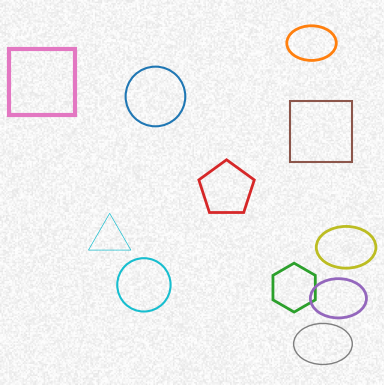[{"shape": "circle", "thickness": 1.5, "radius": 0.39, "center": [0.404, 0.749]}, {"shape": "oval", "thickness": 2, "radius": 0.32, "center": [0.809, 0.888]}, {"shape": "hexagon", "thickness": 2, "radius": 0.32, "center": [0.764, 0.253]}, {"shape": "pentagon", "thickness": 2, "radius": 0.38, "center": [0.588, 0.509]}, {"shape": "oval", "thickness": 2, "radius": 0.36, "center": [0.879, 0.225]}, {"shape": "square", "thickness": 1.5, "radius": 0.4, "center": [0.834, 0.658]}, {"shape": "square", "thickness": 3, "radius": 0.43, "center": [0.109, 0.787]}, {"shape": "oval", "thickness": 1, "radius": 0.38, "center": [0.839, 0.107]}, {"shape": "oval", "thickness": 2, "radius": 0.39, "center": [0.899, 0.358]}, {"shape": "circle", "thickness": 1.5, "radius": 0.35, "center": [0.374, 0.26]}, {"shape": "triangle", "thickness": 0.5, "radius": 0.32, "center": [0.285, 0.382]}]